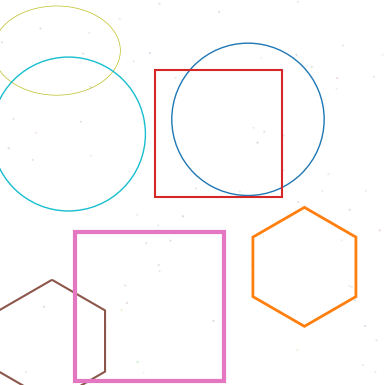[{"shape": "circle", "thickness": 1, "radius": 0.99, "center": [0.644, 0.69]}, {"shape": "hexagon", "thickness": 2, "radius": 0.77, "center": [0.791, 0.307]}, {"shape": "square", "thickness": 1.5, "radius": 0.82, "center": [0.568, 0.653]}, {"shape": "hexagon", "thickness": 1.5, "radius": 0.8, "center": [0.135, 0.114]}, {"shape": "square", "thickness": 3, "radius": 0.97, "center": [0.389, 0.204]}, {"shape": "oval", "thickness": 0.5, "radius": 0.83, "center": [0.147, 0.869]}, {"shape": "circle", "thickness": 1, "radius": 1.0, "center": [0.178, 0.652]}]